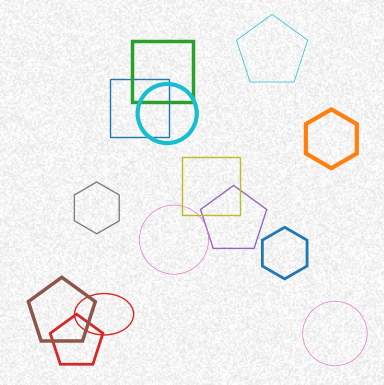[{"shape": "hexagon", "thickness": 2, "radius": 0.34, "center": [0.74, 0.343]}, {"shape": "square", "thickness": 1, "radius": 0.38, "center": [0.362, 0.72]}, {"shape": "hexagon", "thickness": 3, "radius": 0.38, "center": [0.861, 0.64]}, {"shape": "square", "thickness": 2.5, "radius": 0.39, "center": [0.422, 0.815]}, {"shape": "oval", "thickness": 1, "radius": 0.38, "center": [0.27, 0.184]}, {"shape": "pentagon", "thickness": 2, "radius": 0.36, "center": [0.199, 0.112]}, {"shape": "pentagon", "thickness": 1, "radius": 0.45, "center": [0.607, 0.428]}, {"shape": "pentagon", "thickness": 2.5, "radius": 0.46, "center": [0.161, 0.188]}, {"shape": "circle", "thickness": 0.5, "radius": 0.42, "center": [0.87, 0.134]}, {"shape": "circle", "thickness": 0.5, "radius": 0.45, "center": [0.452, 0.378]}, {"shape": "hexagon", "thickness": 1, "radius": 0.34, "center": [0.251, 0.46]}, {"shape": "square", "thickness": 1, "radius": 0.38, "center": [0.549, 0.517]}, {"shape": "pentagon", "thickness": 0.5, "radius": 0.49, "center": [0.707, 0.866]}, {"shape": "circle", "thickness": 3, "radius": 0.38, "center": [0.434, 0.705]}]